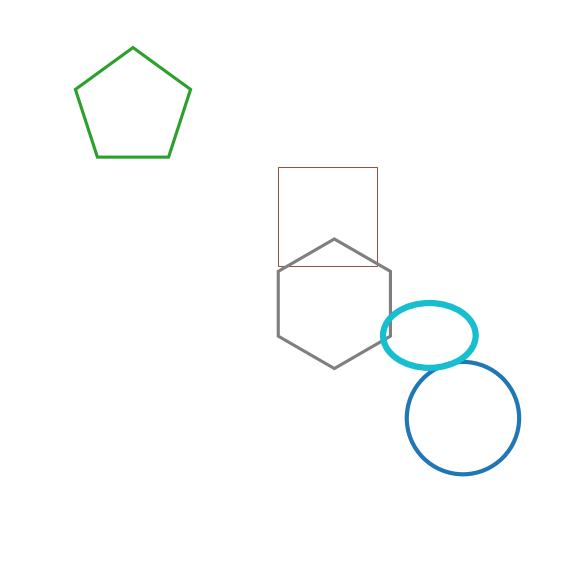[{"shape": "circle", "thickness": 2, "radius": 0.49, "center": [0.802, 0.275]}, {"shape": "pentagon", "thickness": 1.5, "radius": 0.52, "center": [0.23, 0.812]}, {"shape": "square", "thickness": 0.5, "radius": 0.43, "center": [0.566, 0.624]}, {"shape": "hexagon", "thickness": 1.5, "radius": 0.56, "center": [0.579, 0.473]}, {"shape": "oval", "thickness": 3, "radius": 0.4, "center": [0.743, 0.418]}]